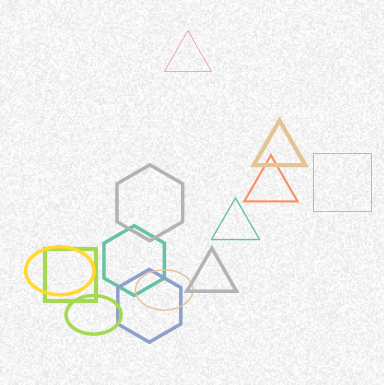[{"shape": "triangle", "thickness": 1, "radius": 0.36, "center": [0.612, 0.414]}, {"shape": "hexagon", "thickness": 2.5, "radius": 0.45, "center": [0.349, 0.323]}, {"shape": "triangle", "thickness": 1.5, "radius": 0.4, "center": [0.704, 0.517]}, {"shape": "square", "thickness": 0.5, "radius": 0.38, "center": [0.888, 0.527]}, {"shape": "hexagon", "thickness": 2.5, "radius": 0.47, "center": [0.388, 0.206]}, {"shape": "triangle", "thickness": 0.5, "radius": 0.35, "center": [0.488, 0.85]}, {"shape": "oval", "thickness": 2.5, "radius": 0.36, "center": [0.243, 0.182]}, {"shape": "square", "thickness": 3, "radius": 0.34, "center": [0.183, 0.285]}, {"shape": "oval", "thickness": 2.5, "radius": 0.44, "center": [0.155, 0.297]}, {"shape": "oval", "thickness": 1, "radius": 0.37, "center": [0.426, 0.247]}, {"shape": "triangle", "thickness": 3, "radius": 0.39, "center": [0.726, 0.61]}, {"shape": "triangle", "thickness": 2.5, "radius": 0.37, "center": [0.55, 0.281]}, {"shape": "hexagon", "thickness": 2.5, "radius": 0.49, "center": [0.389, 0.473]}]